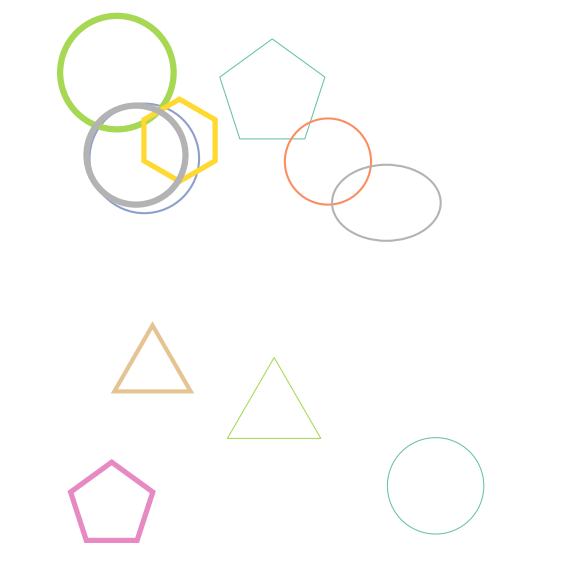[{"shape": "pentagon", "thickness": 0.5, "radius": 0.48, "center": [0.472, 0.836]}, {"shape": "circle", "thickness": 0.5, "radius": 0.42, "center": [0.754, 0.158]}, {"shape": "circle", "thickness": 1, "radius": 0.37, "center": [0.568, 0.719]}, {"shape": "circle", "thickness": 1, "radius": 0.47, "center": [0.25, 0.725]}, {"shape": "pentagon", "thickness": 2.5, "radius": 0.37, "center": [0.193, 0.124]}, {"shape": "circle", "thickness": 3, "radius": 0.49, "center": [0.202, 0.873]}, {"shape": "triangle", "thickness": 0.5, "radius": 0.47, "center": [0.475, 0.287]}, {"shape": "hexagon", "thickness": 2.5, "radius": 0.36, "center": [0.311, 0.756]}, {"shape": "triangle", "thickness": 2, "radius": 0.38, "center": [0.264, 0.36]}, {"shape": "oval", "thickness": 1, "radius": 0.47, "center": [0.669, 0.648]}, {"shape": "circle", "thickness": 3, "radius": 0.43, "center": [0.235, 0.731]}]